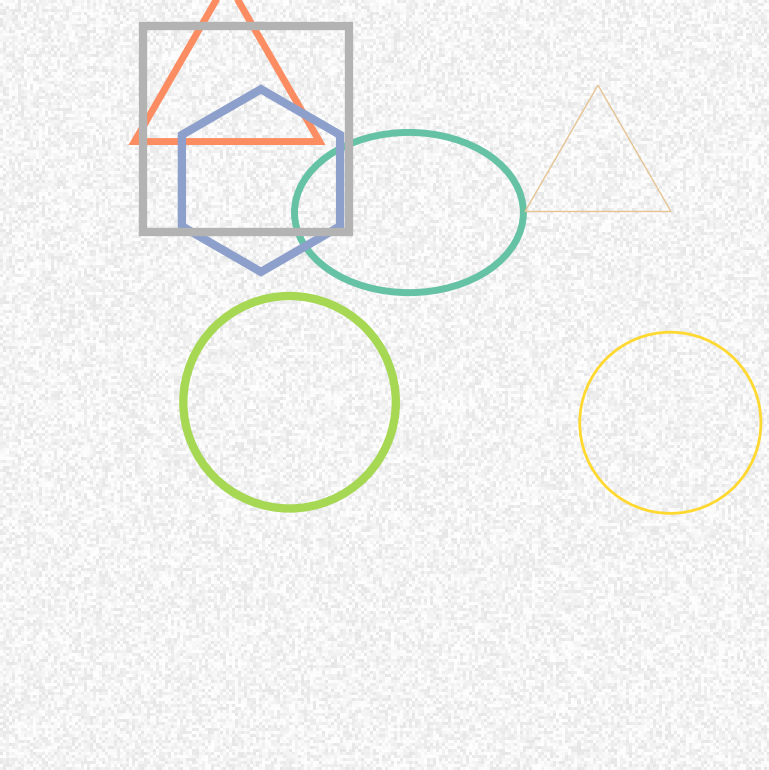[{"shape": "oval", "thickness": 2.5, "radius": 0.74, "center": [0.531, 0.724]}, {"shape": "triangle", "thickness": 2.5, "radius": 0.69, "center": [0.295, 0.886]}, {"shape": "hexagon", "thickness": 3, "radius": 0.59, "center": [0.339, 0.765]}, {"shape": "circle", "thickness": 3, "radius": 0.69, "center": [0.376, 0.478]}, {"shape": "circle", "thickness": 1, "radius": 0.59, "center": [0.871, 0.451]}, {"shape": "triangle", "thickness": 0.5, "radius": 0.55, "center": [0.777, 0.78]}, {"shape": "square", "thickness": 3, "radius": 0.67, "center": [0.32, 0.832]}]